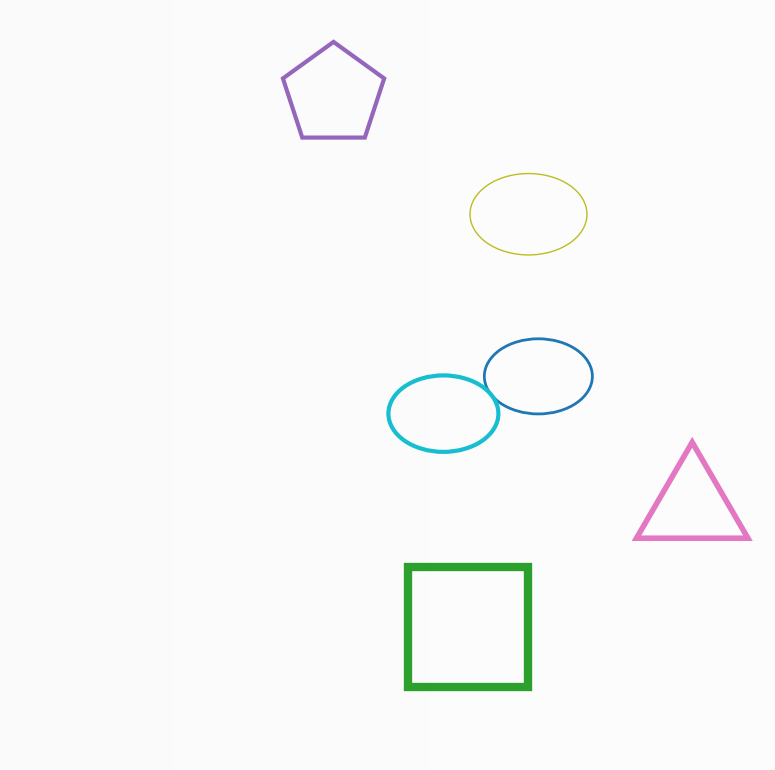[{"shape": "oval", "thickness": 1, "radius": 0.35, "center": [0.695, 0.511]}, {"shape": "square", "thickness": 3, "radius": 0.39, "center": [0.604, 0.186]}, {"shape": "pentagon", "thickness": 1.5, "radius": 0.34, "center": [0.43, 0.877]}, {"shape": "triangle", "thickness": 2, "radius": 0.42, "center": [0.893, 0.343]}, {"shape": "oval", "thickness": 0.5, "radius": 0.38, "center": [0.682, 0.722]}, {"shape": "oval", "thickness": 1.5, "radius": 0.35, "center": [0.572, 0.463]}]